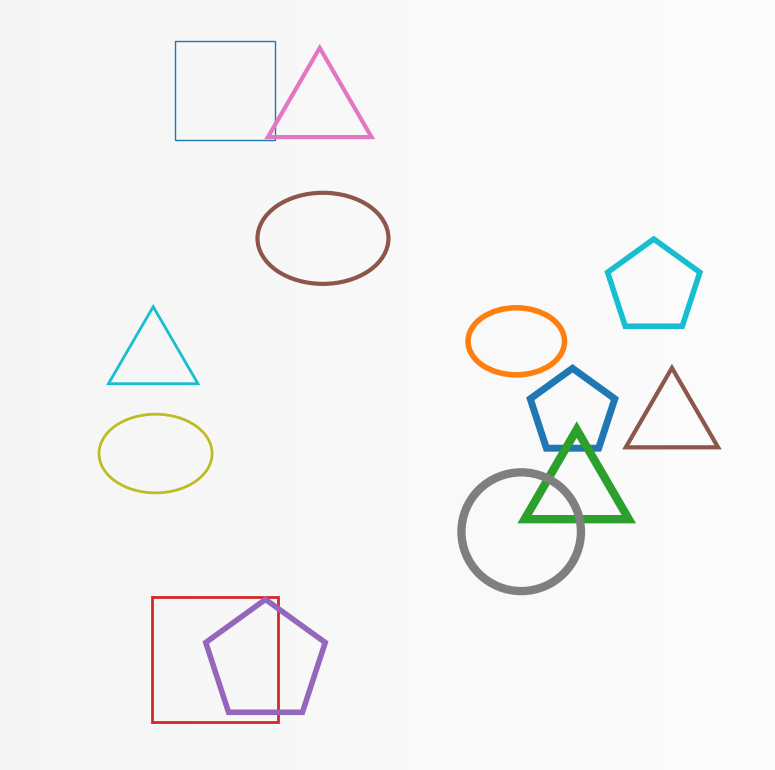[{"shape": "pentagon", "thickness": 2.5, "radius": 0.29, "center": [0.739, 0.464]}, {"shape": "square", "thickness": 0.5, "radius": 0.32, "center": [0.29, 0.882]}, {"shape": "oval", "thickness": 2, "radius": 0.31, "center": [0.666, 0.557]}, {"shape": "triangle", "thickness": 3, "radius": 0.39, "center": [0.744, 0.365]}, {"shape": "square", "thickness": 1, "radius": 0.41, "center": [0.277, 0.143]}, {"shape": "pentagon", "thickness": 2, "radius": 0.41, "center": [0.343, 0.141]}, {"shape": "triangle", "thickness": 1.5, "radius": 0.34, "center": [0.867, 0.453]}, {"shape": "oval", "thickness": 1.5, "radius": 0.42, "center": [0.417, 0.69]}, {"shape": "triangle", "thickness": 1.5, "radius": 0.39, "center": [0.413, 0.861]}, {"shape": "circle", "thickness": 3, "radius": 0.39, "center": [0.673, 0.309]}, {"shape": "oval", "thickness": 1, "radius": 0.36, "center": [0.201, 0.411]}, {"shape": "pentagon", "thickness": 2, "radius": 0.31, "center": [0.844, 0.627]}, {"shape": "triangle", "thickness": 1, "radius": 0.33, "center": [0.198, 0.535]}]